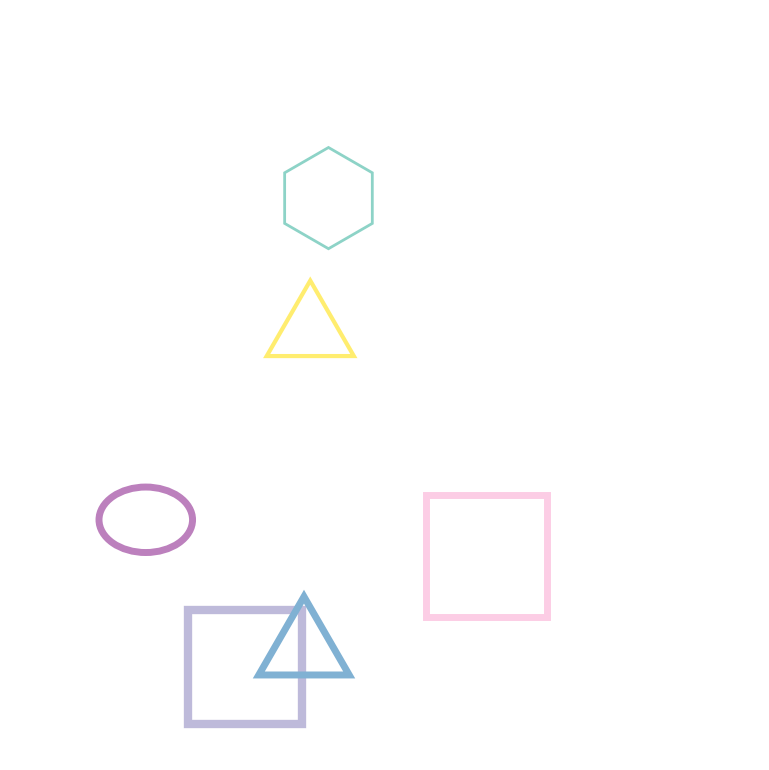[{"shape": "hexagon", "thickness": 1, "radius": 0.33, "center": [0.427, 0.743]}, {"shape": "square", "thickness": 3, "radius": 0.37, "center": [0.318, 0.134]}, {"shape": "triangle", "thickness": 2.5, "radius": 0.34, "center": [0.395, 0.157]}, {"shape": "square", "thickness": 2.5, "radius": 0.39, "center": [0.632, 0.278]}, {"shape": "oval", "thickness": 2.5, "radius": 0.3, "center": [0.189, 0.325]}, {"shape": "triangle", "thickness": 1.5, "radius": 0.33, "center": [0.403, 0.57]}]